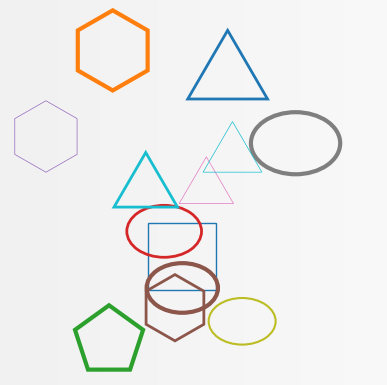[{"shape": "triangle", "thickness": 2, "radius": 0.59, "center": [0.587, 0.802]}, {"shape": "square", "thickness": 1, "radius": 0.44, "center": [0.47, 0.333]}, {"shape": "hexagon", "thickness": 3, "radius": 0.52, "center": [0.291, 0.869]}, {"shape": "pentagon", "thickness": 3, "radius": 0.46, "center": [0.281, 0.115]}, {"shape": "oval", "thickness": 2, "radius": 0.48, "center": [0.424, 0.399]}, {"shape": "hexagon", "thickness": 0.5, "radius": 0.46, "center": [0.119, 0.645]}, {"shape": "oval", "thickness": 3, "radius": 0.46, "center": [0.47, 0.252]}, {"shape": "hexagon", "thickness": 2, "radius": 0.43, "center": [0.452, 0.201]}, {"shape": "triangle", "thickness": 0.5, "radius": 0.41, "center": [0.533, 0.512]}, {"shape": "oval", "thickness": 3, "radius": 0.58, "center": [0.763, 0.628]}, {"shape": "oval", "thickness": 1.5, "radius": 0.43, "center": [0.625, 0.165]}, {"shape": "triangle", "thickness": 2, "radius": 0.47, "center": [0.376, 0.509]}, {"shape": "triangle", "thickness": 0.5, "radius": 0.44, "center": [0.6, 0.597]}]